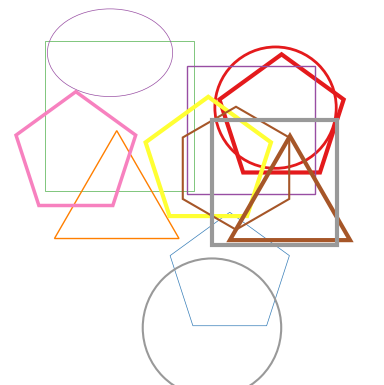[{"shape": "circle", "thickness": 2, "radius": 0.79, "center": [0.716, 0.72]}, {"shape": "pentagon", "thickness": 3, "radius": 0.85, "center": [0.731, 0.689]}, {"shape": "pentagon", "thickness": 0.5, "radius": 0.81, "center": [0.597, 0.286]}, {"shape": "square", "thickness": 0.5, "radius": 0.97, "center": [0.311, 0.698]}, {"shape": "square", "thickness": 1, "radius": 0.83, "center": [0.652, 0.663]}, {"shape": "oval", "thickness": 0.5, "radius": 0.81, "center": [0.286, 0.863]}, {"shape": "triangle", "thickness": 1, "radius": 0.93, "center": [0.303, 0.474]}, {"shape": "pentagon", "thickness": 3, "radius": 0.86, "center": [0.541, 0.577]}, {"shape": "triangle", "thickness": 3, "radius": 0.9, "center": [0.753, 0.466]}, {"shape": "hexagon", "thickness": 1.5, "radius": 0.8, "center": [0.613, 0.563]}, {"shape": "pentagon", "thickness": 2.5, "radius": 0.82, "center": [0.197, 0.598]}, {"shape": "square", "thickness": 3, "radius": 0.81, "center": [0.714, 0.525]}, {"shape": "circle", "thickness": 1.5, "radius": 0.9, "center": [0.551, 0.149]}]